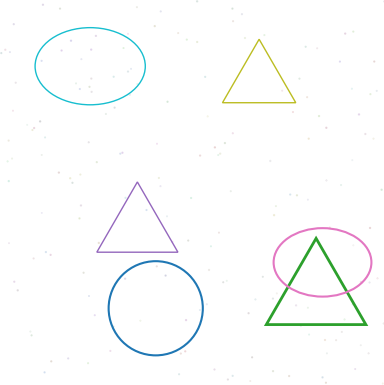[{"shape": "circle", "thickness": 1.5, "radius": 0.61, "center": [0.404, 0.199]}, {"shape": "triangle", "thickness": 2, "radius": 0.75, "center": [0.821, 0.232]}, {"shape": "triangle", "thickness": 1, "radius": 0.61, "center": [0.357, 0.406]}, {"shape": "oval", "thickness": 1.5, "radius": 0.64, "center": [0.838, 0.319]}, {"shape": "triangle", "thickness": 1, "radius": 0.55, "center": [0.673, 0.788]}, {"shape": "oval", "thickness": 1, "radius": 0.72, "center": [0.234, 0.828]}]